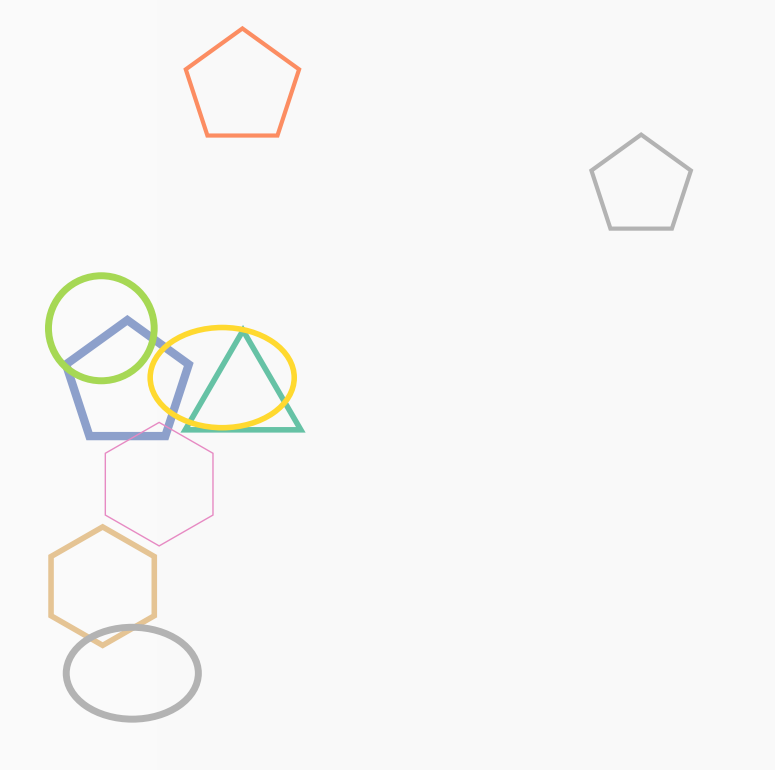[{"shape": "triangle", "thickness": 2, "radius": 0.43, "center": [0.314, 0.485]}, {"shape": "pentagon", "thickness": 1.5, "radius": 0.38, "center": [0.313, 0.886]}, {"shape": "pentagon", "thickness": 3, "radius": 0.42, "center": [0.164, 0.501]}, {"shape": "hexagon", "thickness": 0.5, "radius": 0.4, "center": [0.205, 0.371]}, {"shape": "circle", "thickness": 2.5, "radius": 0.34, "center": [0.131, 0.574]}, {"shape": "oval", "thickness": 2, "radius": 0.46, "center": [0.287, 0.51]}, {"shape": "hexagon", "thickness": 2, "radius": 0.38, "center": [0.132, 0.239]}, {"shape": "pentagon", "thickness": 1.5, "radius": 0.34, "center": [0.827, 0.758]}, {"shape": "oval", "thickness": 2.5, "radius": 0.43, "center": [0.171, 0.126]}]